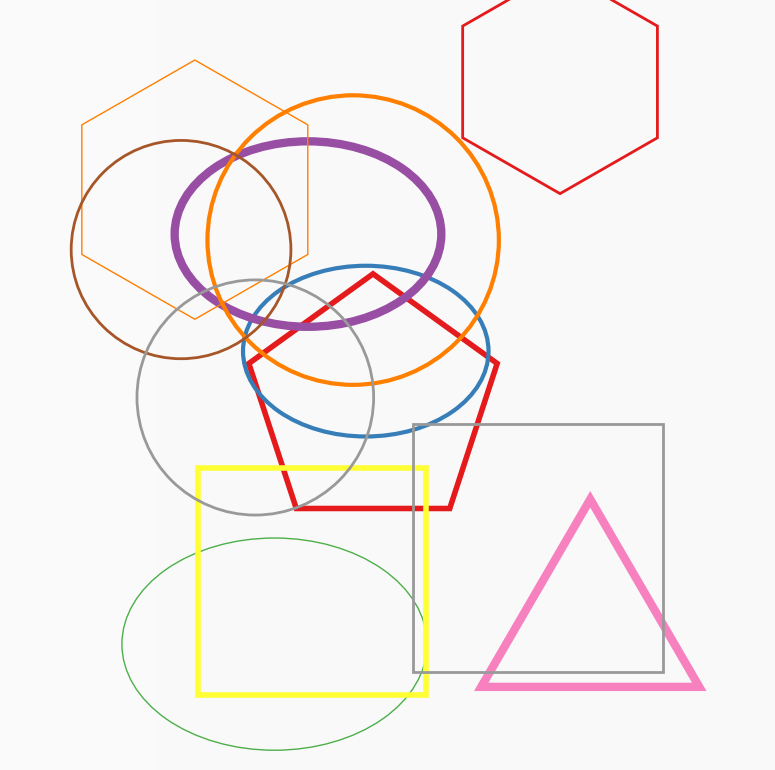[{"shape": "pentagon", "thickness": 2, "radius": 0.84, "center": [0.481, 0.476]}, {"shape": "hexagon", "thickness": 1, "radius": 0.73, "center": [0.723, 0.894]}, {"shape": "oval", "thickness": 1.5, "radius": 0.79, "center": [0.472, 0.544]}, {"shape": "oval", "thickness": 0.5, "radius": 0.98, "center": [0.354, 0.163]}, {"shape": "oval", "thickness": 3, "radius": 0.86, "center": [0.397, 0.696]}, {"shape": "hexagon", "thickness": 0.5, "radius": 0.84, "center": [0.251, 0.754]}, {"shape": "circle", "thickness": 1.5, "radius": 0.94, "center": [0.456, 0.688]}, {"shape": "square", "thickness": 2, "radius": 0.74, "center": [0.402, 0.245]}, {"shape": "circle", "thickness": 1, "radius": 0.71, "center": [0.234, 0.676]}, {"shape": "triangle", "thickness": 3, "radius": 0.81, "center": [0.762, 0.189]}, {"shape": "circle", "thickness": 1, "radius": 0.76, "center": [0.329, 0.484]}, {"shape": "square", "thickness": 1, "radius": 0.81, "center": [0.694, 0.288]}]